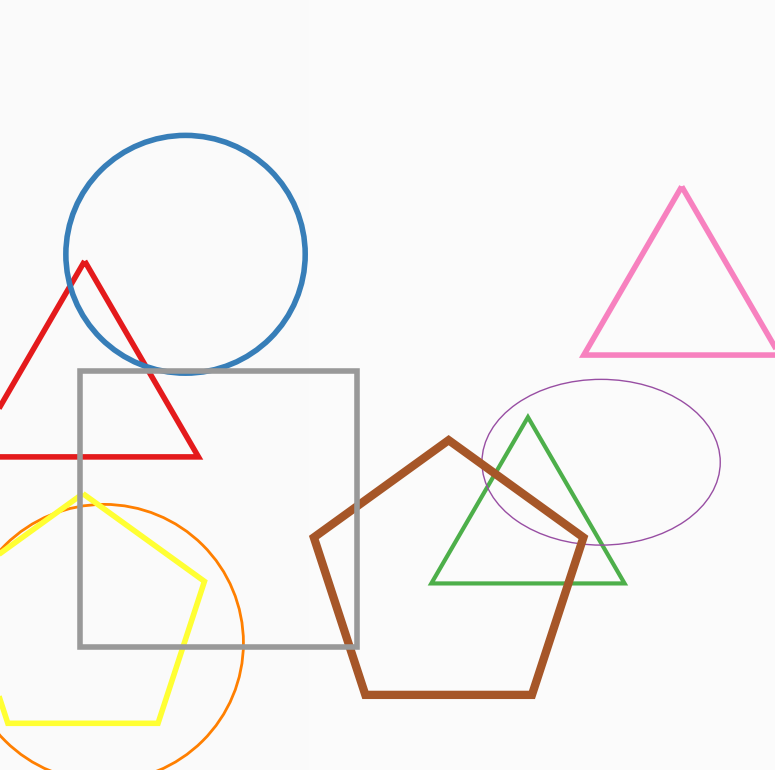[{"shape": "triangle", "thickness": 2, "radius": 0.85, "center": [0.109, 0.491]}, {"shape": "circle", "thickness": 2, "radius": 0.77, "center": [0.239, 0.67]}, {"shape": "triangle", "thickness": 1.5, "radius": 0.72, "center": [0.681, 0.314]}, {"shape": "oval", "thickness": 0.5, "radius": 0.77, "center": [0.776, 0.4]}, {"shape": "circle", "thickness": 1, "radius": 0.9, "center": [0.134, 0.165]}, {"shape": "pentagon", "thickness": 2, "radius": 0.82, "center": [0.107, 0.194]}, {"shape": "pentagon", "thickness": 3, "radius": 0.91, "center": [0.579, 0.246]}, {"shape": "triangle", "thickness": 2, "radius": 0.73, "center": [0.88, 0.612]}, {"shape": "square", "thickness": 2, "radius": 0.89, "center": [0.282, 0.339]}]